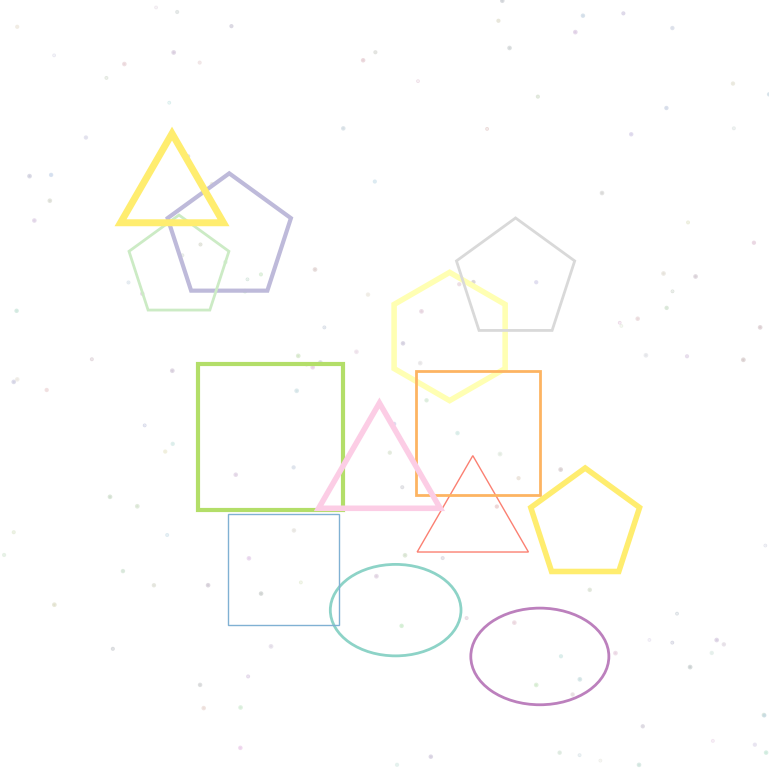[{"shape": "oval", "thickness": 1, "radius": 0.42, "center": [0.514, 0.208]}, {"shape": "hexagon", "thickness": 2, "radius": 0.42, "center": [0.584, 0.563]}, {"shape": "pentagon", "thickness": 1.5, "radius": 0.42, "center": [0.298, 0.691]}, {"shape": "triangle", "thickness": 0.5, "radius": 0.42, "center": [0.614, 0.325]}, {"shape": "square", "thickness": 0.5, "radius": 0.36, "center": [0.368, 0.261]}, {"shape": "square", "thickness": 1, "radius": 0.4, "center": [0.621, 0.438]}, {"shape": "square", "thickness": 1.5, "radius": 0.47, "center": [0.352, 0.433]}, {"shape": "triangle", "thickness": 2, "radius": 0.46, "center": [0.493, 0.385]}, {"shape": "pentagon", "thickness": 1, "radius": 0.4, "center": [0.67, 0.636]}, {"shape": "oval", "thickness": 1, "radius": 0.45, "center": [0.701, 0.147]}, {"shape": "pentagon", "thickness": 1, "radius": 0.34, "center": [0.232, 0.653]}, {"shape": "triangle", "thickness": 2.5, "radius": 0.39, "center": [0.223, 0.749]}, {"shape": "pentagon", "thickness": 2, "radius": 0.37, "center": [0.76, 0.318]}]